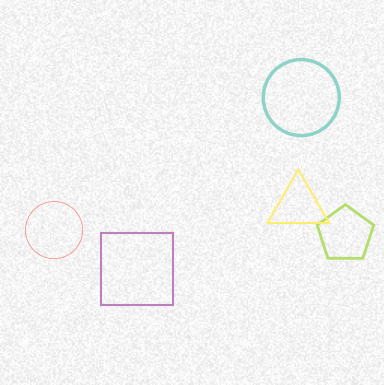[{"shape": "circle", "thickness": 2.5, "radius": 0.49, "center": [0.782, 0.747]}, {"shape": "circle", "thickness": 0.5, "radius": 0.37, "center": [0.14, 0.402]}, {"shape": "pentagon", "thickness": 2, "radius": 0.39, "center": [0.897, 0.392]}, {"shape": "square", "thickness": 1.5, "radius": 0.47, "center": [0.357, 0.302]}, {"shape": "triangle", "thickness": 1.5, "radius": 0.46, "center": [0.775, 0.467]}]